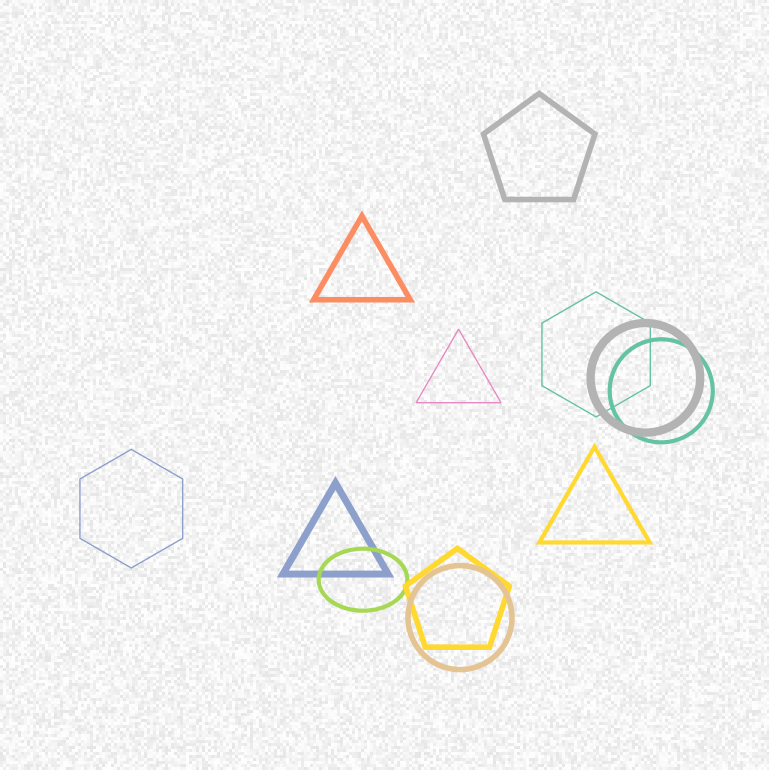[{"shape": "hexagon", "thickness": 0.5, "radius": 0.41, "center": [0.774, 0.54]}, {"shape": "circle", "thickness": 1.5, "radius": 0.33, "center": [0.859, 0.492]}, {"shape": "triangle", "thickness": 2, "radius": 0.36, "center": [0.47, 0.647]}, {"shape": "hexagon", "thickness": 0.5, "radius": 0.39, "center": [0.171, 0.339]}, {"shape": "triangle", "thickness": 2.5, "radius": 0.39, "center": [0.436, 0.294]}, {"shape": "triangle", "thickness": 0.5, "radius": 0.32, "center": [0.596, 0.509]}, {"shape": "oval", "thickness": 1.5, "radius": 0.29, "center": [0.471, 0.247]}, {"shape": "pentagon", "thickness": 2, "radius": 0.35, "center": [0.594, 0.217]}, {"shape": "triangle", "thickness": 1.5, "radius": 0.41, "center": [0.772, 0.337]}, {"shape": "circle", "thickness": 2, "radius": 0.34, "center": [0.597, 0.198]}, {"shape": "pentagon", "thickness": 2, "radius": 0.38, "center": [0.7, 0.802]}, {"shape": "circle", "thickness": 3, "radius": 0.36, "center": [0.838, 0.509]}]